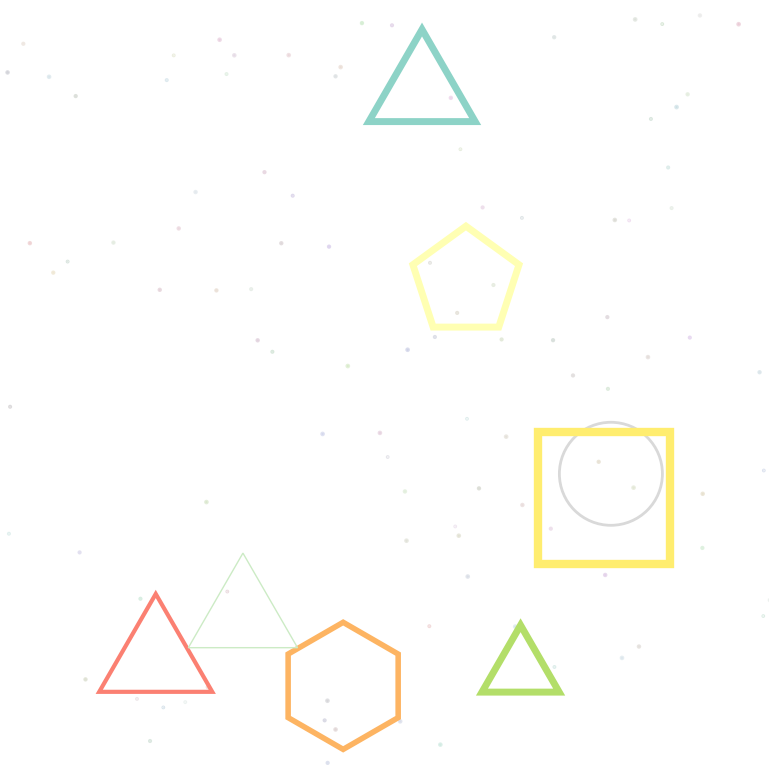[{"shape": "triangle", "thickness": 2.5, "radius": 0.4, "center": [0.548, 0.882]}, {"shape": "pentagon", "thickness": 2.5, "radius": 0.36, "center": [0.605, 0.634]}, {"shape": "triangle", "thickness": 1.5, "radius": 0.42, "center": [0.202, 0.144]}, {"shape": "hexagon", "thickness": 2, "radius": 0.41, "center": [0.446, 0.109]}, {"shape": "triangle", "thickness": 2.5, "radius": 0.29, "center": [0.676, 0.13]}, {"shape": "circle", "thickness": 1, "radius": 0.33, "center": [0.793, 0.385]}, {"shape": "triangle", "thickness": 0.5, "radius": 0.41, "center": [0.316, 0.2]}, {"shape": "square", "thickness": 3, "radius": 0.43, "center": [0.784, 0.353]}]